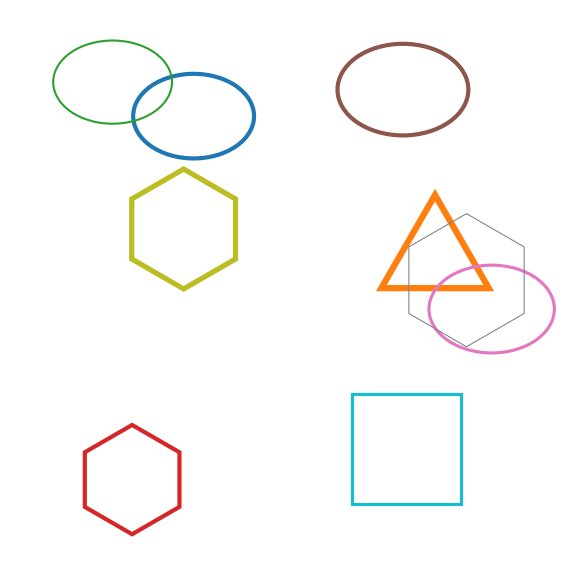[{"shape": "oval", "thickness": 2, "radius": 0.52, "center": [0.335, 0.798]}, {"shape": "triangle", "thickness": 3, "radius": 0.54, "center": [0.753, 0.554]}, {"shape": "oval", "thickness": 1, "radius": 0.51, "center": [0.195, 0.857]}, {"shape": "hexagon", "thickness": 2, "radius": 0.47, "center": [0.229, 0.169]}, {"shape": "oval", "thickness": 2, "radius": 0.57, "center": [0.698, 0.844]}, {"shape": "oval", "thickness": 1.5, "radius": 0.54, "center": [0.851, 0.464]}, {"shape": "hexagon", "thickness": 0.5, "radius": 0.58, "center": [0.808, 0.514]}, {"shape": "hexagon", "thickness": 2.5, "radius": 0.52, "center": [0.318, 0.603]}, {"shape": "square", "thickness": 1.5, "radius": 0.48, "center": [0.704, 0.222]}]